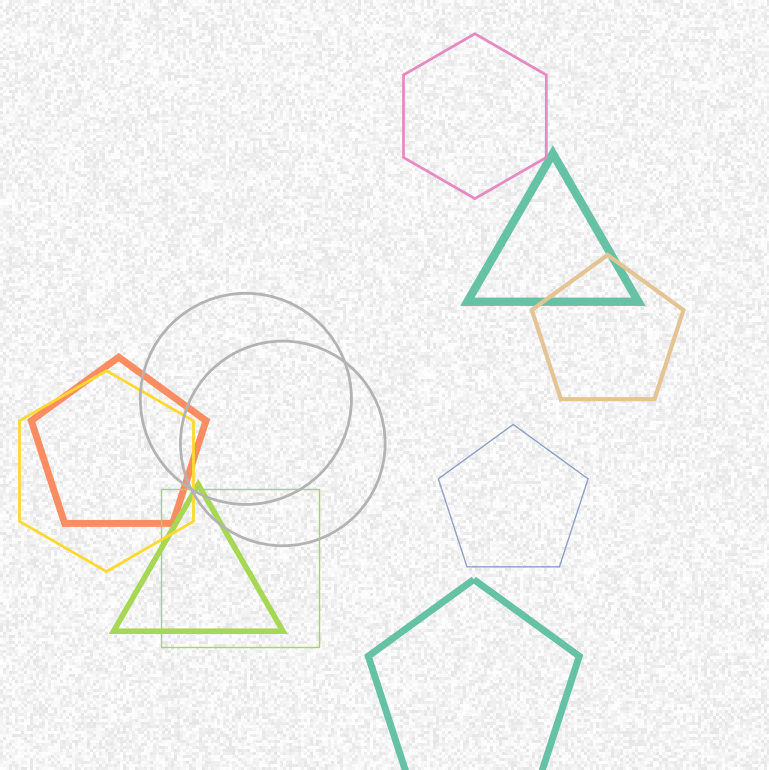[{"shape": "pentagon", "thickness": 2.5, "radius": 0.72, "center": [0.615, 0.103]}, {"shape": "triangle", "thickness": 3, "radius": 0.64, "center": [0.718, 0.672]}, {"shape": "pentagon", "thickness": 2.5, "radius": 0.6, "center": [0.154, 0.417]}, {"shape": "pentagon", "thickness": 0.5, "radius": 0.51, "center": [0.666, 0.347]}, {"shape": "hexagon", "thickness": 1, "radius": 0.54, "center": [0.617, 0.849]}, {"shape": "triangle", "thickness": 2, "radius": 0.64, "center": [0.257, 0.244]}, {"shape": "square", "thickness": 0.5, "radius": 0.51, "center": [0.312, 0.263]}, {"shape": "hexagon", "thickness": 1, "radius": 0.65, "center": [0.138, 0.388]}, {"shape": "pentagon", "thickness": 1.5, "radius": 0.52, "center": [0.789, 0.565]}, {"shape": "circle", "thickness": 1, "radius": 0.66, "center": [0.367, 0.424]}, {"shape": "circle", "thickness": 1, "radius": 0.69, "center": [0.319, 0.482]}]